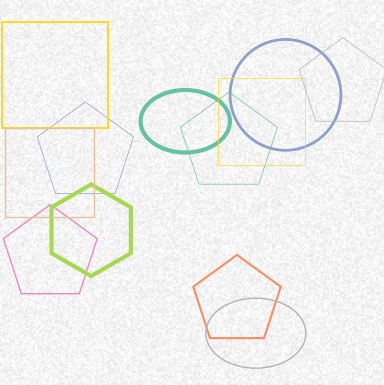[{"shape": "pentagon", "thickness": 0.5, "radius": 0.66, "center": [0.595, 0.629]}, {"shape": "oval", "thickness": 3, "radius": 0.58, "center": [0.481, 0.685]}, {"shape": "pentagon", "thickness": 1.5, "radius": 0.6, "center": [0.616, 0.218]}, {"shape": "circle", "thickness": 2, "radius": 0.72, "center": [0.742, 0.754]}, {"shape": "pentagon", "thickness": 0.5, "radius": 0.66, "center": [0.222, 0.604]}, {"shape": "pentagon", "thickness": 1, "radius": 0.64, "center": [0.131, 0.341]}, {"shape": "hexagon", "thickness": 3, "radius": 0.6, "center": [0.237, 0.402]}, {"shape": "square", "thickness": 1.5, "radius": 0.69, "center": [0.143, 0.805]}, {"shape": "square", "thickness": 0.5, "radius": 0.57, "center": [0.68, 0.685]}, {"shape": "square", "thickness": 1, "radius": 0.58, "center": [0.129, 0.552]}, {"shape": "pentagon", "thickness": 0.5, "radius": 0.6, "center": [0.891, 0.782]}, {"shape": "oval", "thickness": 1, "radius": 0.65, "center": [0.665, 0.135]}]